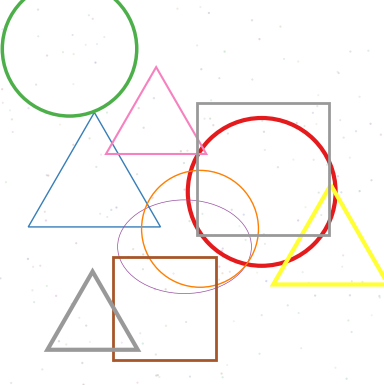[{"shape": "circle", "thickness": 3, "radius": 0.96, "center": [0.68, 0.502]}, {"shape": "triangle", "thickness": 1, "radius": 0.99, "center": [0.245, 0.51]}, {"shape": "circle", "thickness": 2.5, "radius": 0.87, "center": [0.181, 0.873]}, {"shape": "oval", "thickness": 0.5, "radius": 0.87, "center": [0.479, 0.359]}, {"shape": "circle", "thickness": 1, "radius": 0.76, "center": [0.52, 0.406]}, {"shape": "triangle", "thickness": 3, "radius": 0.86, "center": [0.859, 0.347]}, {"shape": "square", "thickness": 2, "radius": 0.67, "center": [0.428, 0.199]}, {"shape": "triangle", "thickness": 1.5, "radius": 0.75, "center": [0.406, 0.675]}, {"shape": "square", "thickness": 2, "radius": 0.86, "center": [0.683, 0.561]}, {"shape": "triangle", "thickness": 3, "radius": 0.68, "center": [0.24, 0.159]}]